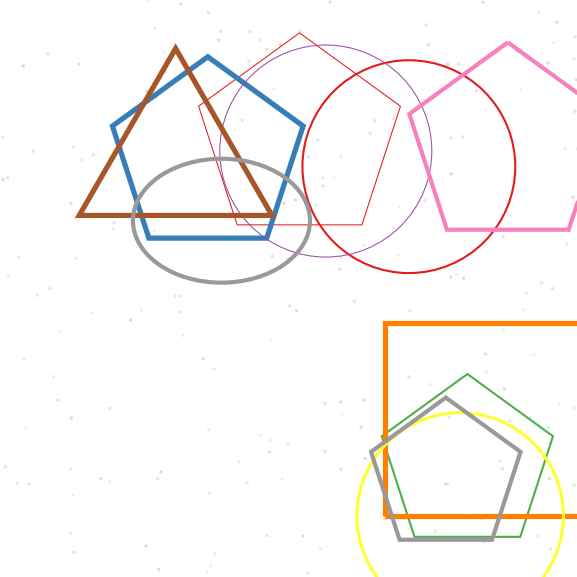[{"shape": "pentagon", "thickness": 0.5, "radius": 0.92, "center": [0.519, 0.758]}, {"shape": "circle", "thickness": 1, "radius": 0.92, "center": [0.708, 0.711]}, {"shape": "pentagon", "thickness": 2.5, "radius": 0.87, "center": [0.36, 0.727]}, {"shape": "pentagon", "thickness": 1, "radius": 0.78, "center": [0.809, 0.196]}, {"shape": "circle", "thickness": 0.5, "radius": 0.92, "center": [0.564, 0.738]}, {"shape": "square", "thickness": 2.5, "radius": 0.84, "center": [0.835, 0.273]}, {"shape": "circle", "thickness": 1.5, "radius": 0.89, "center": [0.797, 0.106]}, {"shape": "triangle", "thickness": 2.5, "radius": 0.96, "center": [0.304, 0.722]}, {"shape": "pentagon", "thickness": 2, "radius": 0.9, "center": [0.879, 0.746]}, {"shape": "oval", "thickness": 2, "radius": 0.77, "center": [0.383, 0.617]}, {"shape": "pentagon", "thickness": 2, "radius": 0.68, "center": [0.772, 0.175]}]